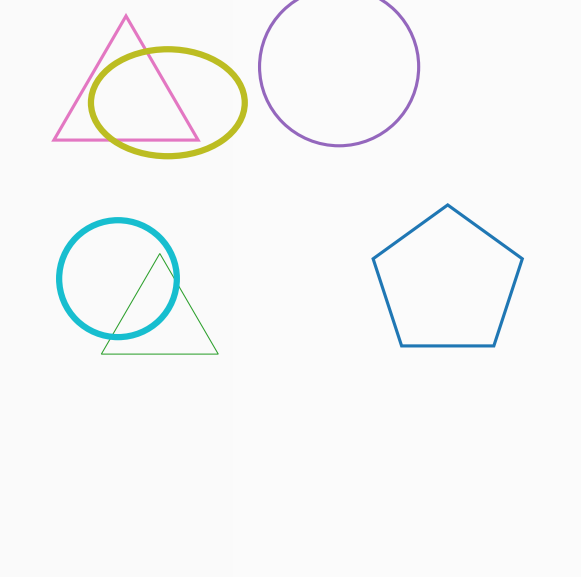[{"shape": "pentagon", "thickness": 1.5, "radius": 0.67, "center": [0.77, 0.509]}, {"shape": "triangle", "thickness": 0.5, "radius": 0.58, "center": [0.275, 0.444]}, {"shape": "circle", "thickness": 1.5, "radius": 0.68, "center": [0.583, 0.884]}, {"shape": "triangle", "thickness": 1.5, "radius": 0.72, "center": [0.217, 0.828]}, {"shape": "oval", "thickness": 3, "radius": 0.66, "center": [0.289, 0.821]}, {"shape": "circle", "thickness": 3, "radius": 0.51, "center": [0.203, 0.517]}]